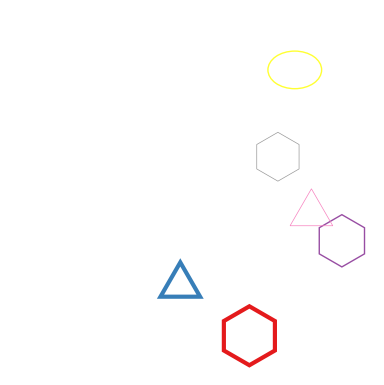[{"shape": "hexagon", "thickness": 3, "radius": 0.38, "center": [0.648, 0.128]}, {"shape": "triangle", "thickness": 3, "radius": 0.3, "center": [0.468, 0.259]}, {"shape": "hexagon", "thickness": 1, "radius": 0.34, "center": [0.888, 0.375]}, {"shape": "oval", "thickness": 1, "radius": 0.35, "center": [0.766, 0.818]}, {"shape": "triangle", "thickness": 0.5, "radius": 0.32, "center": [0.809, 0.446]}, {"shape": "hexagon", "thickness": 0.5, "radius": 0.32, "center": [0.722, 0.593]}]